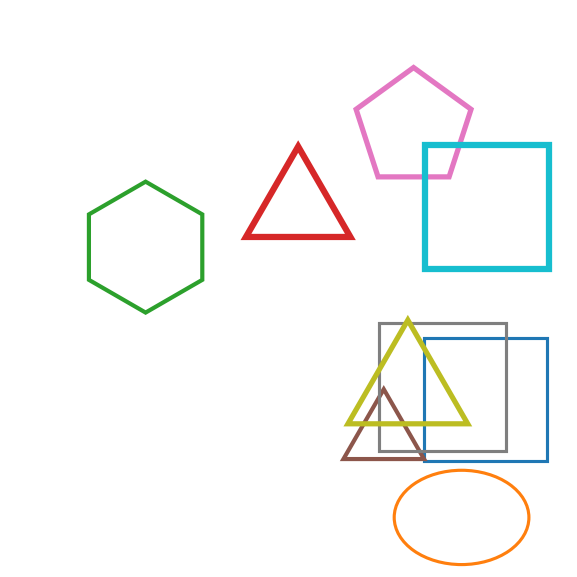[{"shape": "square", "thickness": 1.5, "radius": 0.53, "center": [0.841, 0.307]}, {"shape": "oval", "thickness": 1.5, "radius": 0.58, "center": [0.799, 0.103]}, {"shape": "hexagon", "thickness": 2, "radius": 0.57, "center": [0.252, 0.571]}, {"shape": "triangle", "thickness": 3, "radius": 0.52, "center": [0.516, 0.641]}, {"shape": "triangle", "thickness": 2, "radius": 0.4, "center": [0.665, 0.245]}, {"shape": "pentagon", "thickness": 2.5, "radius": 0.52, "center": [0.716, 0.778]}, {"shape": "square", "thickness": 1.5, "radius": 0.55, "center": [0.766, 0.329]}, {"shape": "triangle", "thickness": 2.5, "radius": 0.6, "center": [0.706, 0.325]}, {"shape": "square", "thickness": 3, "radius": 0.54, "center": [0.844, 0.641]}]